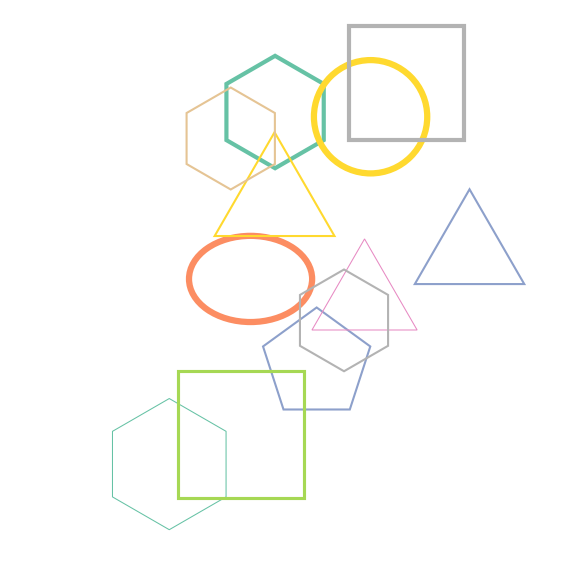[{"shape": "hexagon", "thickness": 0.5, "radius": 0.57, "center": [0.293, 0.195]}, {"shape": "hexagon", "thickness": 2, "radius": 0.49, "center": [0.476, 0.805]}, {"shape": "oval", "thickness": 3, "radius": 0.53, "center": [0.434, 0.516]}, {"shape": "pentagon", "thickness": 1, "radius": 0.49, "center": [0.548, 0.369]}, {"shape": "triangle", "thickness": 1, "radius": 0.55, "center": [0.813, 0.562]}, {"shape": "triangle", "thickness": 0.5, "radius": 0.53, "center": [0.631, 0.48]}, {"shape": "square", "thickness": 1.5, "radius": 0.55, "center": [0.418, 0.247]}, {"shape": "triangle", "thickness": 1, "radius": 0.6, "center": [0.475, 0.65]}, {"shape": "circle", "thickness": 3, "radius": 0.49, "center": [0.642, 0.797]}, {"shape": "hexagon", "thickness": 1, "radius": 0.44, "center": [0.4, 0.759]}, {"shape": "square", "thickness": 2, "radius": 0.5, "center": [0.703, 0.856]}, {"shape": "hexagon", "thickness": 1, "radius": 0.44, "center": [0.596, 0.444]}]